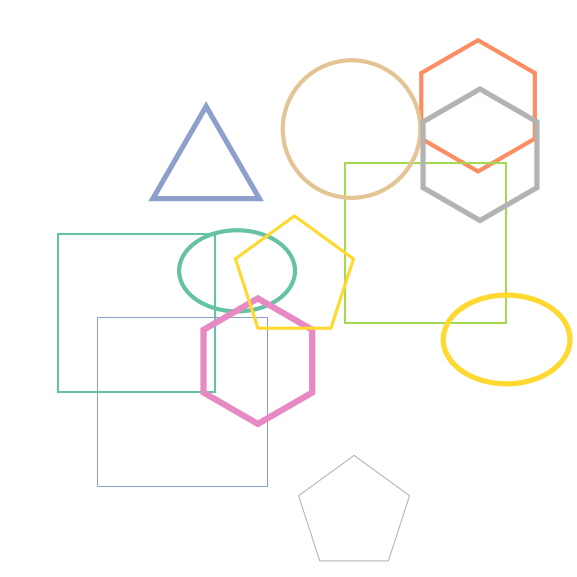[{"shape": "oval", "thickness": 2, "radius": 0.5, "center": [0.411, 0.53]}, {"shape": "square", "thickness": 1, "radius": 0.68, "center": [0.237, 0.457]}, {"shape": "hexagon", "thickness": 2, "radius": 0.57, "center": [0.828, 0.816]}, {"shape": "triangle", "thickness": 2.5, "radius": 0.53, "center": [0.357, 0.708]}, {"shape": "square", "thickness": 0.5, "radius": 0.73, "center": [0.315, 0.304]}, {"shape": "hexagon", "thickness": 3, "radius": 0.54, "center": [0.447, 0.374]}, {"shape": "square", "thickness": 1, "radius": 0.7, "center": [0.736, 0.578]}, {"shape": "oval", "thickness": 2.5, "radius": 0.55, "center": [0.877, 0.411]}, {"shape": "pentagon", "thickness": 1.5, "radius": 0.54, "center": [0.51, 0.518]}, {"shape": "circle", "thickness": 2, "radius": 0.6, "center": [0.609, 0.776]}, {"shape": "hexagon", "thickness": 2.5, "radius": 0.57, "center": [0.831, 0.731]}, {"shape": "pentagon", "thickness": 0.5, "radius": 0.51, "center": [0.613, 0.11]}]